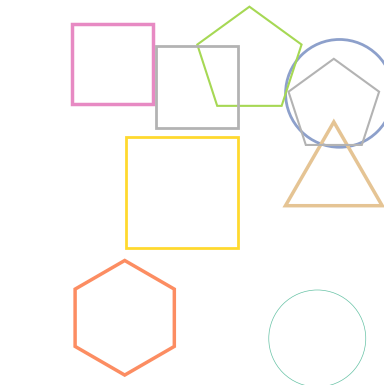[{"shape": "circle", "thickness": 0.5, "radius": 0.63, "center": [0.824, 0.121]}, {"shape": "hexagon", "thickness": 2.5, "radius": 0.74, "center": [0.324, 0.175]}, {"shape": "circle", "thickness": 2, "radius": 0.7, "center": [0.882, 0.758]}, {"shape": "square", "thickness": 2.5, "radius": 0.52, "center": [0.292, 0.833]}, {"shape": "pentagon", "thickness": 1.5, "radius": 0.71, "center": [0.648, 0.84]}, {"shape": "square", "thickness": 2, "radius": 0.73, "center": [0.473, 0.5]}, {"shape": "triangle", "thickness": 2.5, "radius": 0.73, "center": [0.867, 0.538]}, {"shape": "square", "thickness": 2, "radius": 0.53, "center": [0.511, 0.774]}, {"shape": "pentagon", "thickness": 1.5, "radius": 0.62, "center": [0.867, 0.724]}]